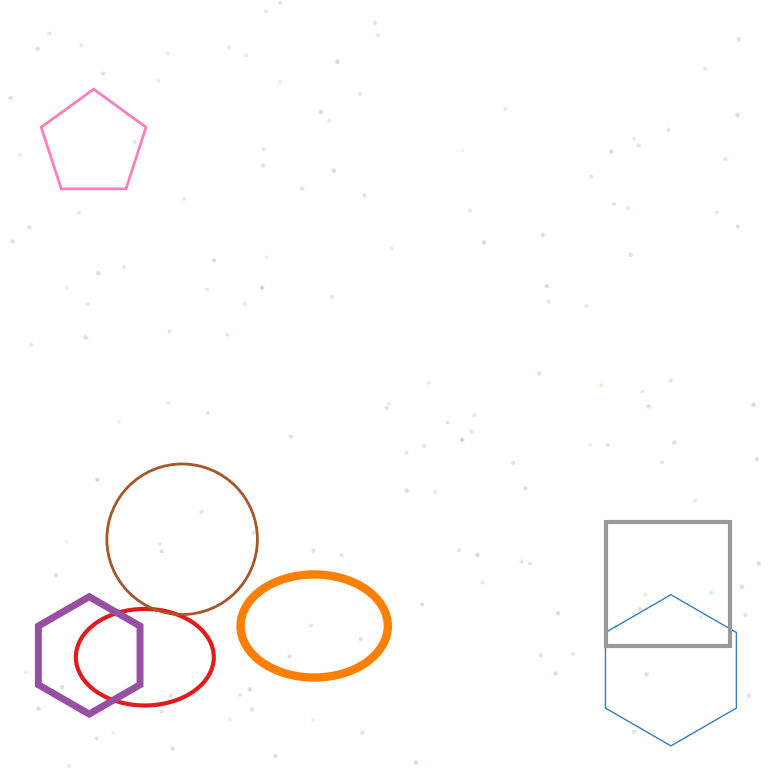[{"shape": "oval", "thickness": 1.5, "radius": 0.45, "center": [0.188, 0.146]}, {"shape": "hexagon", "thickness": 0.5, "radius": 0.49, "center": [0.871, 0.129]}, {"shape": "hexagon", "thickness": 2.5, "radius": 0.38, "center": [0.116, 0.149]}, {"shape": "oval", "thickness": 3, "radius": 0.48, "center": [0.408, 0.187]}, {"shape": "circle", "thickness": 1, "radius": 0.49, "center": [0.237, 0.3]}, {"shape": "pentagon", "thickness": 1, "radius": 0.36, "center": [0.122, 0.813]}, {"shape": "square", "thickness": 1.5, "radius": 0.4, "center": [0.868, 0.241]}]